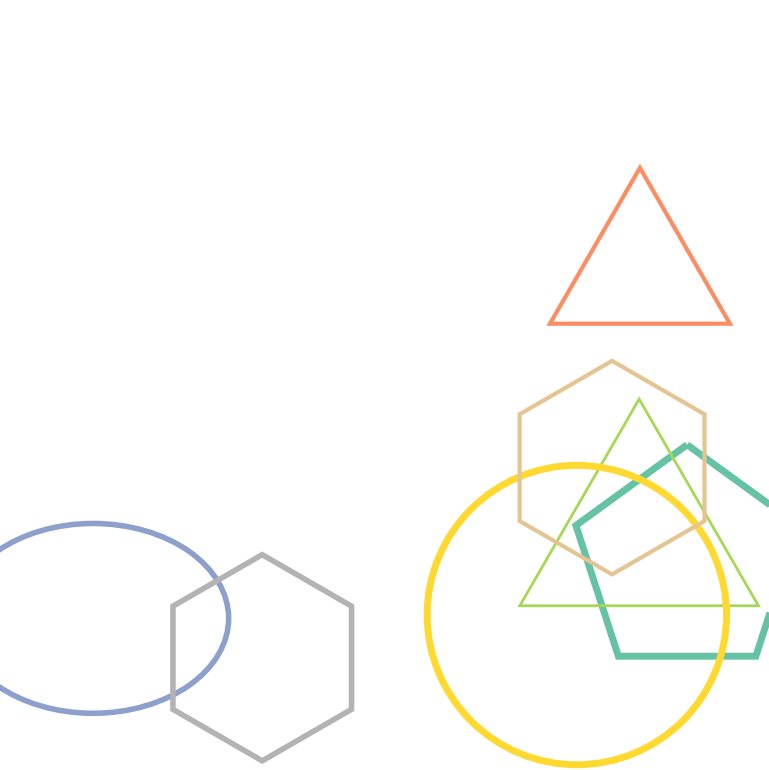[{"shape": "pentagon", "thickness": 2.5, "radius": 0.76, "center": [0.892, 0.271]}, {"shape": "triangle", "thickness": 1.5, "radius": 0.67, "center": [0.831, 0.647]}, {"shape": "oval", "thickness": 2, "radius": 0.88, "center": [0.121, 0.197]}, {"shape": "triangle", "thickness": 1, "radius": 0.89, "center": [0.83, 0.303]}, {"shape": "circle", "thickness": 2.5, "radius": 0.97, "center": [0.749, 0.201]}, {"shape": "hexagon", "thickness": 1.5, "radius": 0.69, "center": [0.795, 0.393]}, {"shape": "hexagon", "thickness": 2, "radius": 0.67, "center": [0.341, 0.146]}]